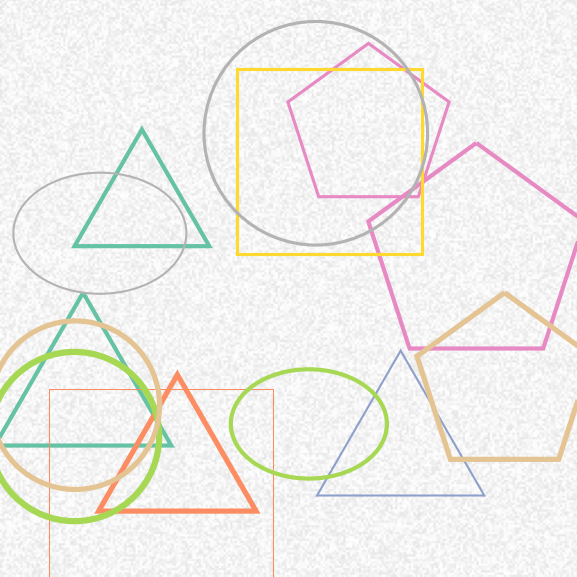[{"shape": "triangle", "thickness": 2, "radius": 0.88, "center": [0.144, 0.316]}, {"shape": "triangle", "thickness": 2, "radius": 0.67, "center": [0.246, 0.64]}, {"shape": "triangle", "thickness": 2.5, "radius": 0.79, "center": [0.307, 0.193]}, {"shape": "square", "thickness": 0.5, "radius": 0.97, "center": [0.279, 0.133]}, {"shape": "triangle", "thickness": 1, "radius": 0.84, "center": [0.694, 0.225]}, {"shape": "pentagon", "thickness": 2, "radius": 0.98, "center": [0.825, 0.555]}, {"shape": "pentagon", "thickness": 1.5, "radius": 0.73, "center": [0.638, 0.777]}, {"shape": "oval", "thickness": 2, "radius": 0.68, "center": [0.535, 0.265]}, {"shape": "circle", "thickness": 3, "radius": 0.73, "center": [0.129, 0.243]}, {"shape": "square", "thickness": 1.5, "radius": 0.8, "center": [0.571, 0.719]}, {"shape": "circle", "thickness": 2.5, "radius": 0.73, "center": [0.13, 0.298]}, {"shape": "pentagon", "thickness": 2.5, "radius": 0.8, "center": [0.874, 0.333]}, {"shape": "circle", "thickness": 1.5, "radius": 0.97, "center": [0.547, 0.768]}, {"shape": "oval", "thickness": 1, "radius": 0.75, "center": [0.173, 0.595]}]